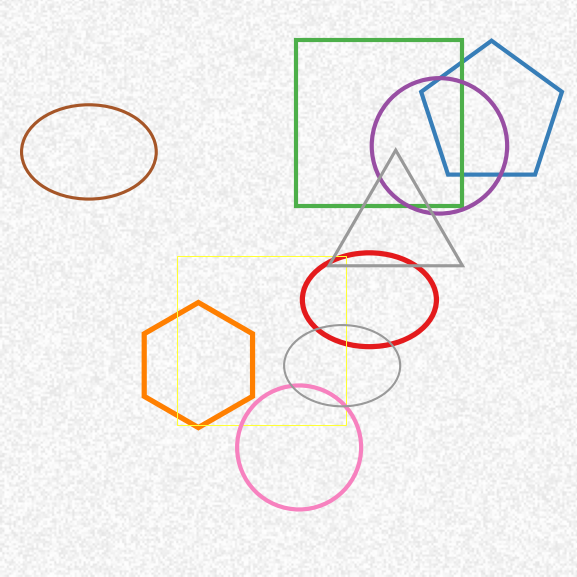[{"shape": "oval", "thickness": 2.5, "radius": 0.58, "center": [0.64, 0.48]}, {"shape": "pentagon", "thickness": 2, "radius": 0.64, "center": [0.851, 0.8]}, {"shape": "square", "thickness": 2, "radius": 0.72, "center": [0.656, 0.786]}, {"shape": "circle", "thickness": 2, "radius": 0.59, "center": [0.761, 0.747]}, {"shape": "hexagon", "thickness": 2.5, "radius": 0.54, "center": [0.344, 0.367]}, {"shape": "square", "thickness": 0.5, "radius": 0.73, "center": [0.452, 0.41]}, {"shape": "oval", "thickness": 1.5, "radius": 0.58, "center": [0.154, 0.736]}, {"shape": "circle", "thickness": 2, "radius": 0.54, "center": [0.518, 0.224]}, {"shape": "triangle", "thickness": 1.5, "radius": 0.67, "center": [0.685, 0.606]}, {"shape": "oval", "thickness": 1, "radius": 0.5, "center": [0.592, 0.366]}]